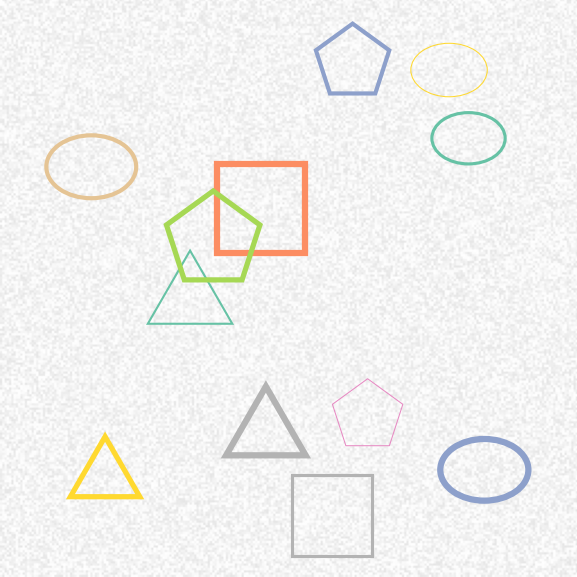[{"shape": "oval", "thickness": 1.5, "radius": 0.32, "center": [0.811, 0.76]}, {"shape": "triangle", "thickness": 1, "radius": 0.42, "center": [0.329, 0.481]}, {"shape": "square", "thickness": 3, "radius": 0.38, "center": [0.452, 0.638]}, {"shape": "pentagon", "thickness": 2, "radius": 0.33, "center": [0.611, 0.891]}, {"shape": "oval", "thickness": 3, "radius": 0.38, "center": [0.839, 0.186]}, {"shape": "pentagon", "thickness": 0.5, "radius": 0.32, "center": [0.637, 0.279]}, {"shape": "pentagon", "thickness": 2.5, "radius": 0.43, "center": [0.369, 0.583]}, {"shape": "triangle", "thickness": 2.5, "radius": 0.35, "center": [0.182, 0.174]}, {"shape": "oval", "thickness": 0.5, "radius": 0.33, "center": [0.778, 0.878]}, {"shape": "oval", "thickness": 2, "radius": 0.39, "center": [0.158, 0.71]}, {"shape": "square", "thickness": 1.5, "radius": 0.35, "center": [0.575, 0.106]}, {"shape": "triangle", "thickness": 3, "radius": 0.4, "center": [0.46, 0.25]}]